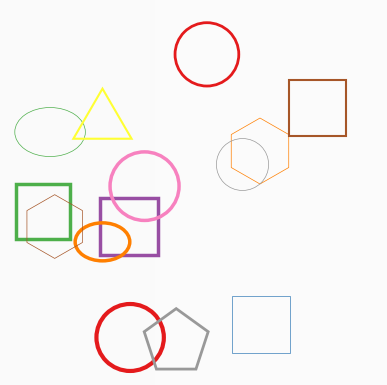[{"shape": "circle", "thickness": 3, "radius": 0.43, "center": [0.336, 0.123]}, {"shape": "circle", "thickness": 2, "radius": 0.41, "center": [0.534, 0.859]}, {"shape": "square", "thickness": 0.5, "radius": 0.37, "center": [0.673, 0.156]}, {"shape": "oval", "thickness": 0.5, "radius": 0.46, "center": [0.129, 0.657]}, {"shape": "square", "thickness": 2.5, "radius": 0.35, "center": [0.111, 0.451]}, {"shape": "square", "thickness": 2.5, "radius": 0.37, "center": [0.333, 0.412]}, {"shape": "oval", "thickness": 2.5, "radius": 0.35, "center": [0.264, 0.372]}, {"shape": "hexagon", "thickness": 0.5, "radius": 0.43, "center": [0.671, 0.608]}, {"shape": "triangle", "thickness": 1.5, "radius": 0.43, "center": [0.264, 0.683]}, {"shape": "hexagon", "thickness": 0.5, "radius": 0.41, "center": [0.141, 0.412]}, {"shape": "square", "thickness": 1.5, "radius": 0.37, "center": [0.819, 0.719]}, {"shape": "circle", "thickness": 2.5, "radius": 0.45, "center": [0.373, 0.516]}, {"shape": "circle", "thickness": 0.5, "radius": 0.34, "center": [0.626, 0.573]}, {"shape": "pentagon", "thickness": 2, "radius": 0.43, "center": [0.455, 0.112]}]